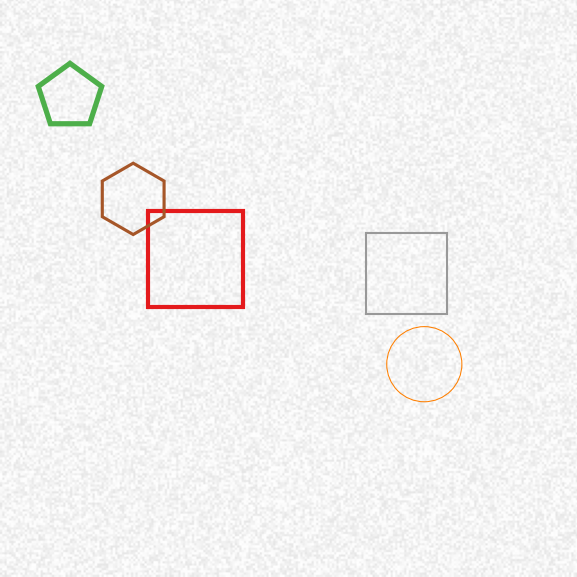[{"shape": "square", "thickness": 2, "radius": 0.41, "center": [0.338, 0.551]}, {"shape": "pentagon", "thickness": 2.5, "radius": 0.29, "center": [0.121, 0.832]}, {"shape": "circle", "thickness": 0.5, "radius": 0.33, "center": [0.735, 0.369]}, {"shape": "hexagon", "thickness": 1.5, "radius": 0.31, "center": [0.231, 0.655]}, {"shape": "square", "thickness": 1, "radius": 0.35, "center": [0.704, 0.525]}]